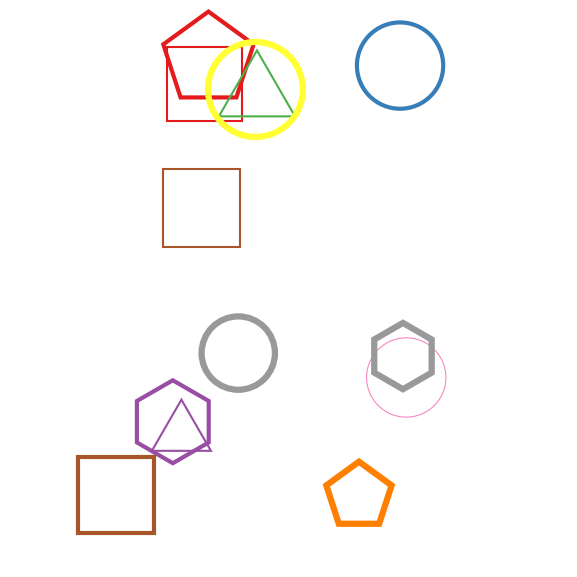[{"shape": "square", "thickness": 1, "radius": 0.32, "center": [0.354, 0.854]}, {"shape": "pentagon", "thickness": 2, "radius": 0.41, "center": [0.361, 0.897]}, {"shape": "circle", "thickness": 2, "radius": 0.37, "center": [0.693, 0.886]}, {"shape": "triangle", "thickness": 1, "radius": 0.38, "center": [0.445, 0.836]}, {"shape": "hexagon", "thickness": 2, "radius": 0.36, "center": [0.299, 0.269]}, {"shape": "triangle", "thickness": 1, "radius": 0.3, "center": [0.314, 0.248]}, {"shape": "pentagon", "thickness": 3, "radius": 0.3, "center": [0.622, 0.14]}, {"shape": "circle", "thickness": 3, "radius": 0.41, "center": [0.442, 0.844]}, {"shape": "square", "thickness": 1, "radius": 0.34, "center": [0.349, 0.639]}, {"shape": "square", "thickness": 2, "radius": 0.33, "center": [0.2, 0.142]}, {"shape": "circle", "thickness": 0.5, "radius": 0.34, "center": [0.703, 0.345]}, {"shape": "circle", "thickness": 3, "radius": 0.32, "center": [0.413, 0.388]}, {"shape": "hexagon", "thickness": 3, "radius": 0.29, "center": [0.698, 0.383]}]